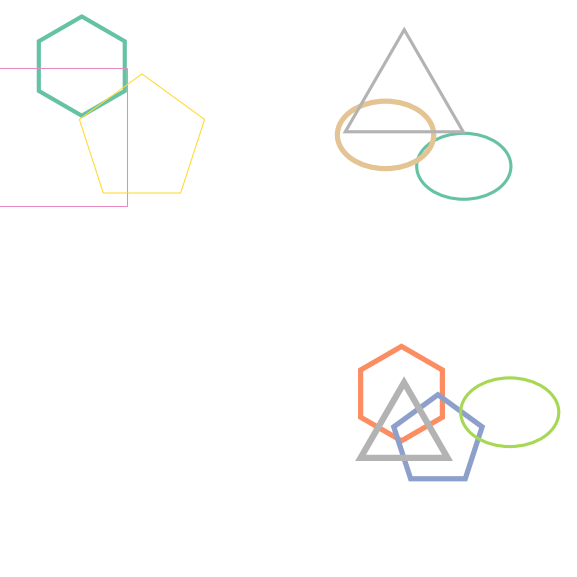[{"shape": "hexagon", "thickness": 2, "radius": 0.43, "center": [0.142, 0.885]}, {"shape": "oval", "thickness": 1.5, "radius": 0.41, "center": [0.803, 0.711]}, {"shape": "hexagon", "thickness": 2.5, "radius": 0.41, "center": [0.695, 0.318]}, {"shape": "pentagon", "thickness": 2.5, "radius": 0.4, "center": [0.758, 0.235]}, {"shape": "square", "thickness": 0.5, "radius": 0.6, "center": [0.102, 0.762]}, {"shape": "oval", "thickness": 1.5, "radius": 0.42, "center": [0.883, 0.285]}, {"shape": "pentagon", "thickness": 0.5, "radius": 0.57, "center": [0.246, 0.757]}, {"shape": "oval", "thickness": 2.5, "radius": 0.42, "center": [0.668, 0.766]}, {"shape": "triangle", "thickness": 3, "radius": 0.43, "center": [0.7, 0.25]}, {"shape": "triangle", "thickness": 1.5, "radius": 0.59, "center": [0.7, 0.83]}]